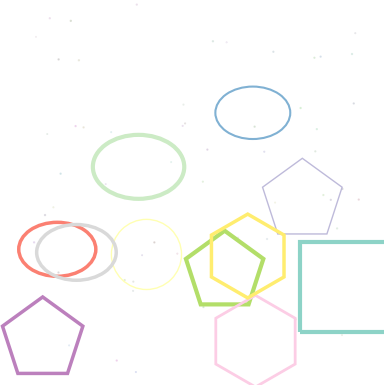[{"shape": "square", "thickness": 3, "radius": 0.59, "center": [0.895, 0.255]}, {"shape": "circle", "thickness": 1, "radius": 0.46, "center": [0.38, 0.339]}, {"shape": "pentagon", "thickness": 1, "radius": 0.54, "center": [0.785, 0.48]}, {"shape": "oval", "thickness": 2.5, "radius": 0.5, "center": [0.149, 0.352]}, {"shape": "oval", "thickness": 1.5, "radius": 0.49, "center": [0.657, 0.707]}, {"shape": "pentagon", "thickness": 3, "radius": 0.53, "center": [0.583, 0.295]}, {"shape": "hexagon", "thickness": 2, "radius": 0.6, "center": [0.664, 0.114]}, {"shape": "oval", "thickness": 2.5, "radius": 0.52, "center": [0.199, 0.344]}, {"shape": "pentagon", "thickness": 2.5, "radius": 0.55, "center": [0.111, 0.119]}, {"shape": "oval", "thickness": 3, "radius": 0.59, "center": [0.36, 0.567]}, {"shape": "hexagon", "thickness": 2.5, "radius": 0.54, "center": [0.643, 0.335]}]